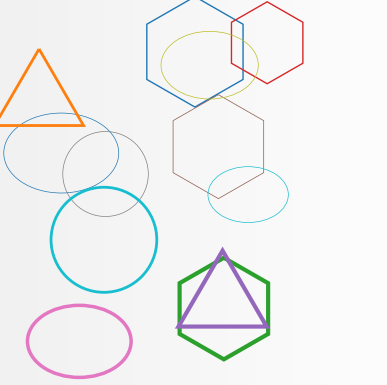[{"shape": "oval", "thickness": 0.5, "radius": 0.74, "center": [0.158, 0.603]}, {"shape": "hexagon", "thickness": 1, "radius": 0.72, "center": [0.503, 0.865]}, {"shape": "triangle", "thickness": 2, "radius": 0.66, "center": [0.101, 0.74]}, {"shape": "hexagon", "thickness": 3, "radius": 0.66, "center": [0.578, 0.199]}, {"shape": "hexagon", "thickness": 1, "radius": 0.53, "center": [0.689, 0.889]}, {"shape": "triangle", "thickness": 3, "radius": 0.66, "center": [0.574, 0.217]}, {"shape": "hexagon", "thickness": 0.5, "radius": 0.68, "center": [0.564, 0.619]}, {"shape": "oval", "thickness": 2.5, "radius": 0.67, "center": [0.205, 0.113]}, {"shape": "circle", "thickness": 0.5, "radius": 0.55, "center": [0.272, 0.548]}, {"shape": "oval", "thickness": 0.5, "radius": 0.63, "center": [0.541, 0.831]}, {"shape": "circle", "thickness": 2, "radius": 0.68, "center": [0.268, 0.377]}, {"shape": "oval", "thickness": 0.5, "radius": 0.52, "center": [0.64, 0.495]}]